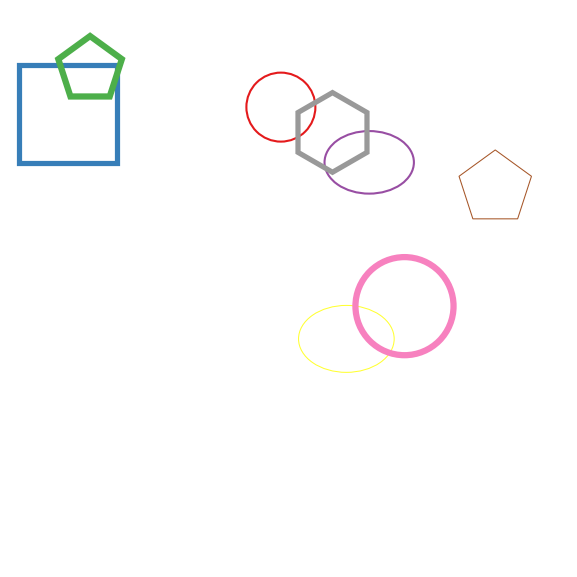[{"shape": "circle", "thickness": 1, "radius": 0.3, "center": [0.486, 0.814]}, {"shape": "square", "thickness": 2.5, "radius": 0.43, "center": [0.118, 0.802]}, {"shape": "pentagon", "thickness": 3, "radius": 0.29, "center": [0.156, 0.879]}, {"shape": "oval", "thickness": 1, "radius": 0.39, "center": [0.639, 0.718]}, {"shape": "oval", "thickness": 0.5, "radius": 0.41, "center": [0.6, 0.412]}, {"shape": "pentagon", "thickness": 0.5, "radius": 0.33, "center": [0.858, 0.674]}, {"shape": "circle", "thickness": 3, "radius": 0.42, "center": [0.7, 0.469]}, {"shape": "hexagon", "thickness": 2.5, "radius": 0.34, "center": [0.576, 0.77]}]